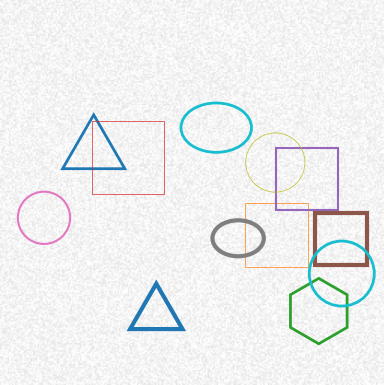[{"shape": "triangle", "thickness": 2, "radius": 0.47, "center": [0.243, 0.608]}, {"shape": "triangle", "thickness": 3, "radius": 0.39, "center": [0.406, 0.185]}, {"shape": "square", "thickness": 0.5, "radius": 0.41, "center": [0.718, 0.39]}, {"shape": "hexagon", "thickness": 2, "radius": 0.42, "center": [0.828, 0.192]}, {"shape": "square", "thickness": 0.5, "radius": 0.47, "center": [0.332, 0.59]}, {"shape": "square", "thickness": 1.5, "radius": 0.4, "center": [0.796, 0.535]}, {"shape": "square", "thickness": 3, "radius": 0.34, "center": [0.886, 0.379]}, {"shape": "circle", "thickness": 1.5, "radius": 0.34, "center": [0.114, 0.434]}, {"shape": "oval", "thickness": 3, "radius": 0.33, "center": [0.619, 0.381]}, {"shape": "circle", "thickness": 0.5, "radius": 0.38, "center": [0.715, 0.578]}, {"shape": "oval", "thickness": 2, "radius": 0.46, "center": [0.562, 0.668]}, {"shape": "circle", "thickness": 2, "radius": 0.42, "center": [0.888, 0.289]}]